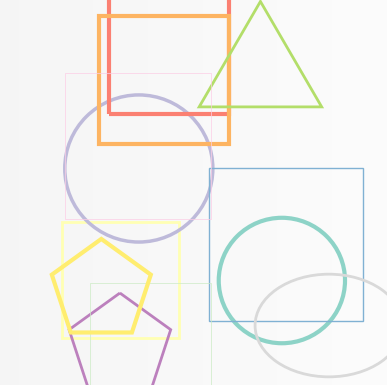[{"shape": "circle", "thickness": 3, "radius": 0.81, "center": [0.727, 0.271]}, {"shape": "square", "thickness": 2, "radius": 0.76, "center": [0.311, 0.273]}, {"shape": "circle", "thickness": 2.5, "radius": 0.96, "center": [0.358, 0.562]}, {"shape": "square", "thickness": 3, "radius": 0.77, "center": [0.437, 0.859]}, {"shape": "square", "thickness": 1, "radius": 1.0, "center": [0.738, 0.364]}, {"shape": "square", "thickness": 3, "radius": 0.83, "center": [0.424, 0.792]}, {"shape": "triangle", "thickness": 2, "radius": 0.91, "center": [0.672, 0.814]}, {"shape": "square", "thickness": 0.5, "radius": 0.94, "center": [0.356, 0.621]}, {"shape": "oval", "thickness": 2, "radius": 0.95, "center": [0.849, 0.155]}, {"shape": "pentagon", "thickness": 2, "radius": 0.69, "center": [0.309, 0.101]}, {"shape": "square", "thickness": 0.5, "radius": 0.78, "center": [0.388, 0.109]}, {"shape": "pentagon", "thickness": 3, "radius": 0.67, "center": [0.261, 0.245]}]